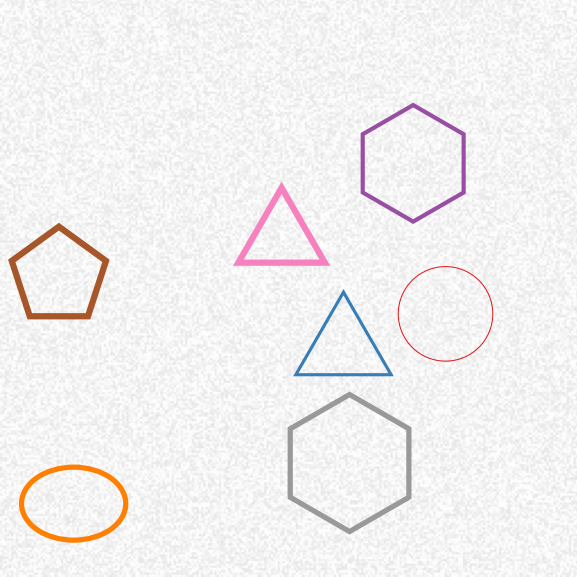[{"shape": "circle", "thickness": 0.5, "radius": 0.41, "center": [0.771, 0.456]}, {"shape": "triangle", "thickness": 1.5, "radius": 0.48, "center": [0.595, 0.398]}, {"shape": "hexagon", "thickness": 2, "radius": 0.5, "center": [0.715, 0.716]}, {"shape": "oval", "thickness": 2.5, "radius": 0.45, "center": [0.128, 0.127]}, {"shape": "pentagon", "thickness": 3, "radius": 0.43, "center": [0.102, 0.521]}, {"shape": "triangle", "thickness": 3, "radius": 0.43, "center": [0.488, 0.588]}, {"shape": "hexagon", "thickness": 2.5, "radius": 0.59, "center": [0.605, 0.197]}]